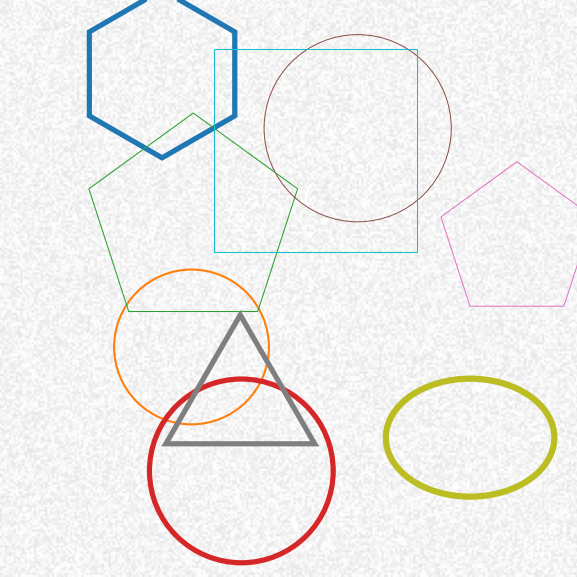[{"shape": "hexagon", "thickness": 2.5, "radius": 0.73, "center": [0.281, 0.871]}, {"shape": "circle", "thickness": 1, "radius": 0.67, "center": [0.332, 0.398]}, {"shape": "pentagon", "thickness": 0.5, "radius": 0.95, "center": [0.335, 0.613]}, {"shape": "circle", "thickness": 2.5, "radius": 0.8, "center": [0.418, 0.184]}, {"shape": "circle", "thickness": 0.5, "radius": 0.81, "center": [0.619, 0.777]}, {"shape": "pentagon", "thickness": 0.5, "radius": 0.69, "center": [0.895, 0.581]}, {"shape": "triangle", "thickness": 2.5, "radius": 0.74, "center": [0.416, 0.305]}, {"shape": "oval", "thickness": 3, "radius": 0.73, "center": [0.814, 0.241]}, {"shape": "square", "thickness": 0.5, "radius": 0.88, "center": [0.547, 0.739]}]